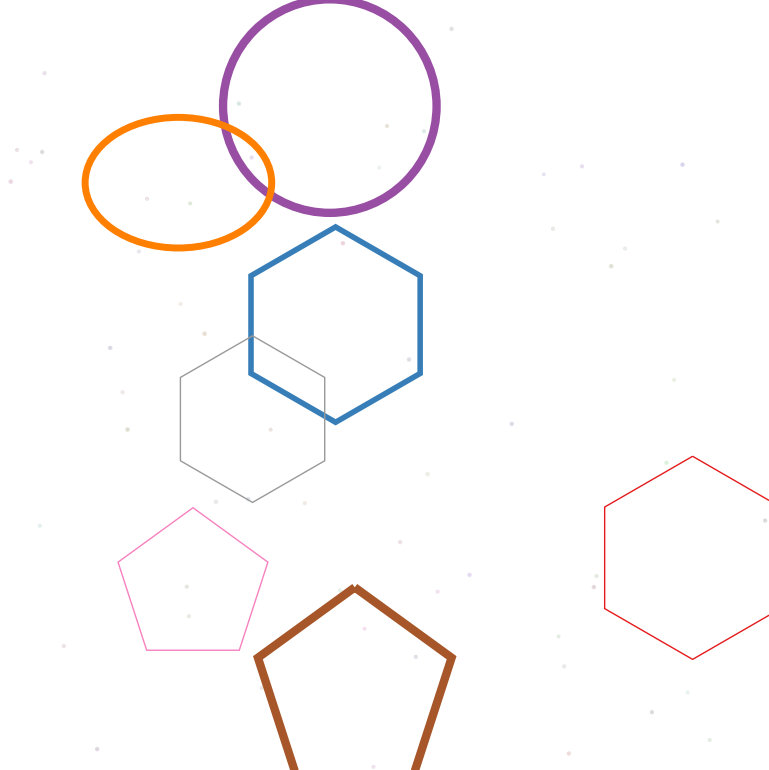[{"shape": "hexagon", "thickness": 0.5, "radius": 0.66, "center": [0.899, 0.276]}, {"shape": "hexagon", "thickness": 2, "radius": 0.63, "center": [0.436, 0.578]}, {"shape": "circle", "thickness": 3, "radius": 0.69, "center": [0.428, 0.862]}, {"shape": "oval", "thickness": 2.5, "radius": 0.61, "center": [0.232, 0.763]}, {"shape": "pentagon", "thickness": 3, "radius": 0.66, "center": [0.461, 0.105]}, {"shape": "pentagon", "thickness": 0.5, "radius": 0.51, "center": [0.251, 0.238]}, {"shape": "hexagon", "thickness": 0.5, "radius": 0.54, "center": [0.328, 0.456]}]